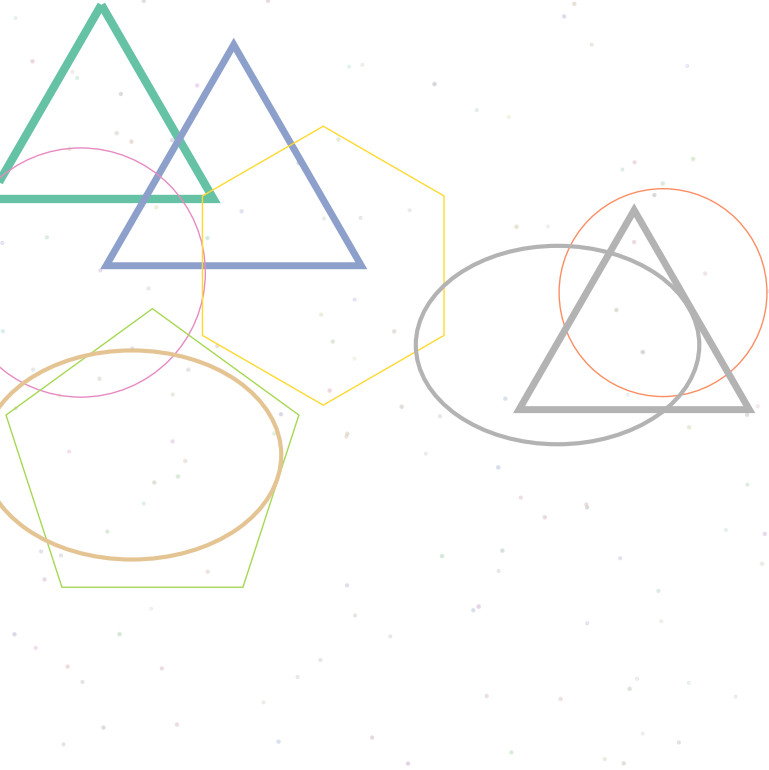[{"shape": "triangle", "thickness": 3, "radius": 0.84, "center": [0.132, 0.826]}, {"shape": "circle", "thickness": 0.5, "radius": 0.67, "center": [0.861, 0.62]}, {"shape": "triangle", "thickness": 2.5, "radius": 0.96, "center": [0.304, 0.751]}, {"shape": "circle", "thickness": 0.5, "radius": 0.81, "center": [0.105, 0.646]}, {"shape": "pentagon", "thickness": 0.5, "radius": 1.0, "center": [0.198, 0.399]}, {"shape": "hexagon", "thickness": 0.5, "radius": 0.91, "center": [0.42, 0.655]}, {"shape": "oval", "thickness": 1.5, "radius": 0.97, "center": [0.171, 0.409]}, {"shape": "triangle", "thickness": 2.5, "radius": 0.86, "center": [0.824, 0.554]}, {"shape": "oval", "thickness": 1.5, "radius": 0.92, "center": [0.724, 0.552]}]